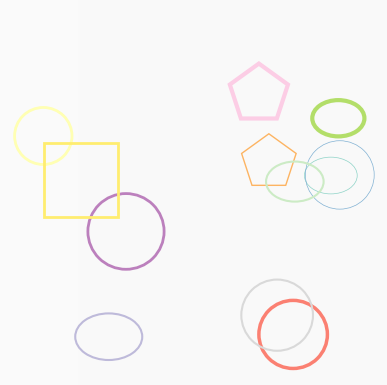[{"shape": "oval", "thickness": 0.5, "radius": 0.34, "center": [0.854, 0.544]}, {"shape": "circle", "thickness": 2, "radius": 0.37, "center": [0.112, 0.647]}, {"shape": "oval", "thickness": 1.5, "radius": 0.43, "center": [0.281, 0.125]}, {"shape": "circle", "thickness": 2.5, "radius": 0.44, "center": [0.757, 0.131]}, {"shape": "circle", "thickness": 0.5, "radius": 0.44, "center": [0.877, 0.546]}, {"shape": "pentagon", "thickness": 1, "radius": 0.37, "center": [0.694, 0.578]}, {"shape": "oval", "thickness": 3, "radius": 0.34, "center": [0.873, 0.693]}, {"shape": "pentagon", "thickness": 3, "radius": 0.39, "center": [0.668, 0.756]}, {"shape": "circle", "thickness": 1.5, "radius": 0.46, "center": [0.715, 0.181]}, {"shape": "circle", "thickness": 2, "radius": 0.49, "center": [0.325, 0.399]}, {"shape": "oval", "thickness": 1.5, "radius": 0.37, "center": [0.761, 0.528]}, {"shape": "square", "thickness": 2, "radius": 0.48, "center": [0.208, 0.533]}]